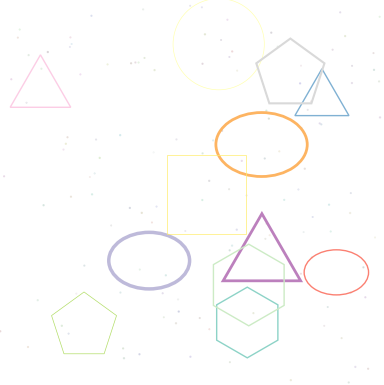[{"shape": "hexagon", "thickness": 1, "radius": 0.46, "center": [0.642, 0.162]}, {"shape": "circle", "thickness": 0.5, "radius": 0.59, "center": [0.568, 0.885]}, {"shape": "oval", "thickness": 2.5, "radius": 0.52, "center": [0.387, 0.323]}, {"shape": "oval", "thickness": 1, "radius": 0.42, "center": [0.874, 0.293]}, {"shape": "triangle", "thickness": 1, "radius": 0.41, "center": [0.836, 0.74]}, {"shape": "oval", "thickness": 2, "radius": 0.59, "center": [0.679, 0.625]}, {"shape": "pentagon", "thickness": 0.5, "radius": 0.44, "center": [0.218, 0.153]}, {"shape": "triangle", "thickness": 1, "radius": 0.45, "center": [0.105, 0.767]}, {"shape": "pentagon", "thickness": 1.5, "radius": 0.47, "center": [0.754, 0.807]}, {"shape": "triangle", "thickness": 2, "radius": 0.58, "center": [0.68, 0.329]}, {"shape": "hexagon", "thickness": 1, "radius": 0.53, "center": [0.646, 0.26]}, {"shape": "square", "thickness": 0.5, "radius": 0.51, "center": [0.537, 0.496]}]